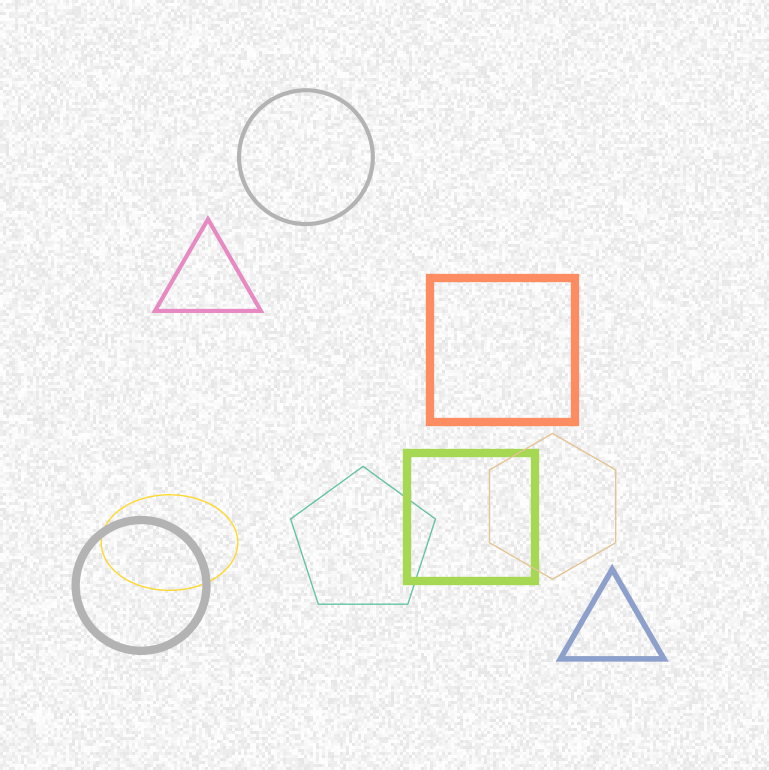[{"shape": "pentagon", "thickness": 0.5, "radius": 0.49, "center": [0.471, 0.295]}, {"shape": "square", "thickness": 3, "radius": 0.47, "center": [0.653, 0.545]}, {"shape": "triangle", "thickness": 2, "radius": 0.39, "center": [0.795, 0.183]}, {"shape": "triangle", "thickness": 1.5, "radius": 0.4, "center": [0.27, 0.636]}, {"shape": "square", "thickness": 3, "radius": 0.42, "center": [0.612, 0.329]}, {"shape": "oval", "thickness": 0.5, "radius": 0.44, "center": [0.22, 0.295]}, {"shape": "hexagon", "thickness": 0.5, "radius": 0.47, "center": [0.718, 0.342]}, {"shape": "circle", "thickness": 3, "radius": 0.42, "center": [0.183, 0.24]}, {"shape": "circle", "thickness": 1.5, "radius": 0.43, "center": [0.397, 0.796]}]